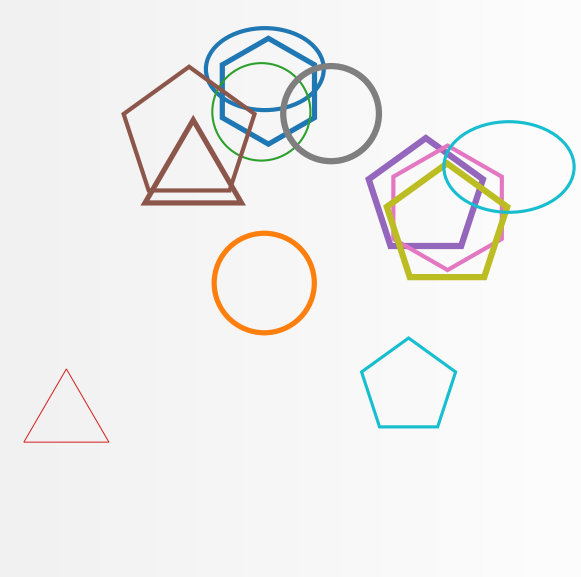[{"shape": "hexagon", "thickness": 2.5, "radius": 0.46, "center": [0.462, 0.841]}, {"shape": "oval", "thickness": 2, "radius": 0.51, "center": [0.456, 0.879]}, {"shape": "circle", "thickness": 2.5, "radius": 0.43, "center": [0.455, 0.509]}, {"shape": "circle", "thickness": 1, "radius": 0.42, "center": [0.45, 0.805]}, {"shape": "triangle", "thickness": 0.5, "radius": 0.42, "center": [0.114, 0.276]}, {"shape": "pentagon", "thickness": 3, "radius": 0.52, "center": [0.733, 0.657]}, {"shape": "triangle", "thickness": 2.5, "radius": 0.48, "center": [0.332, 0.696]}, {"shape": "pentagon", "thickness": 2, "radius": 0.59, "center": [0.325, 0.765]}, {"shape": "hexagon", "thickness": 2, "radius": 0.54, "center": [0.77, 0.639]}, {"shape": "circle", "thickness": 3, "radius": 0.41, "center": [0.57, 0.802]}, {"shape": "pentagon", "thickness": 3, "radius": 0.54, "center": [0.769, 0.607]}, {"shape": "pentagon", "thickness": 1.5, "radius": 0.43, "center": [0.703, 0.329]}, {"shape": "oval", "thickness": 1.5, "radius": 0.56, "center": [0.876, 0.71]}]